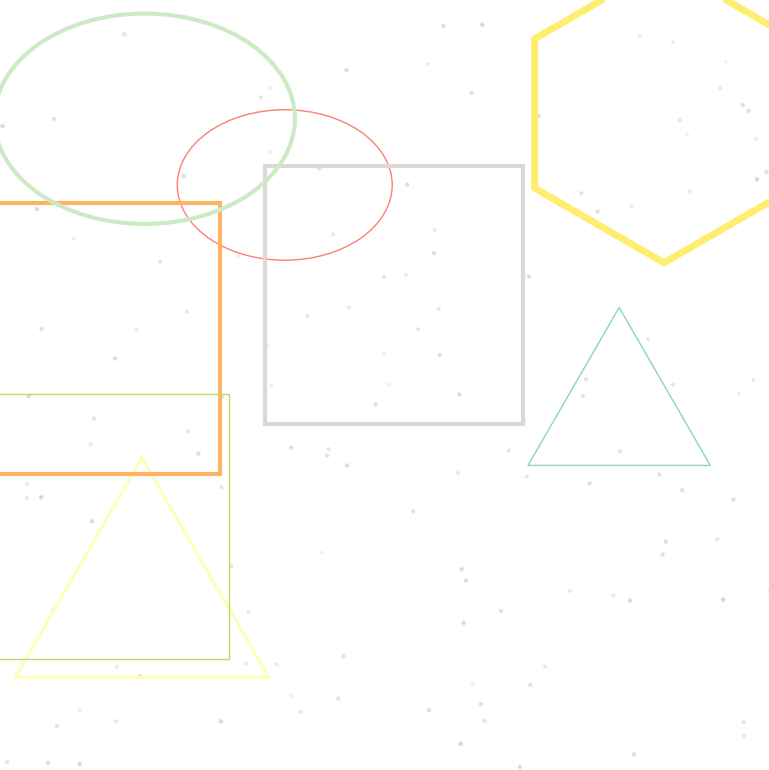[{"shape": "triangle", "thickness": 0.5, "radius": 0.68, "center": [0.804, 0.464]}, {"shape": "triangle", "thickness": 1, "radius": 0.95, "center": [0.184, 0.215]}, {"shape": "oval", "thickness": 0.5, "radius": 0.7, "center": [0.37, 0.76]}, {"shape": "square", "thickness": 1.5, "radius": 0.88, "center": [0.109, 0.561]}, {"shape": "square", "thickness": 0.5, "radius": 0.86, "center": [0.125, 0.316]}, {"shape": "square", "thickness": 1.5, "radius": 0.84, "center": [0.512, 0.616]}, {"shape": "oval", "thickness": 1.5, "radius": 0.98, "center": [0.188, 0.846]}, {"shape": "hexagon", "thickness": 2.5, "radius": 0.97, "center": [0.862, 0.853]}]